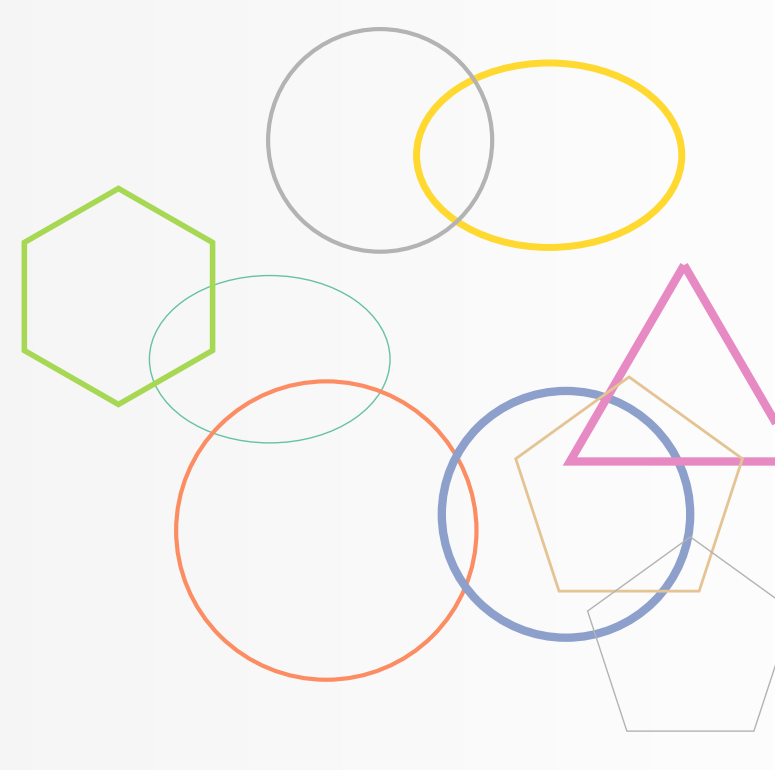[{"shape": "oval", "thickness": 0.5, "radius": 0.78, "center": [0.348, 0.533]}, {"shape": "circle", "thickness": 1.5, "radius": 0.97, "center": [0.421, 0.311]}, {"shape": "circle", "thickness": 3, "radius": 0.8, "center": [0.73, 0.332]}, {"shape": "triangle", "thickness": 3, "radius": 0.85, "center": [0.883, 0.486]}, {"shape": "hexagon", "thickness": 2, "radius": 0.7, "center": [0.153, 0.615]}, {"shape": "oval", "thickness": 2.5, "radius": 0.86, "center": [0.709, 0.798]}, {"shape": "pentagon", "thickness": 1, "radius": 0.77, "center": [0.812, 0.357]}, {"shape": "circle", "thickness": 1.5, "radius": 0.72, "center": [0.491, 0.818]}, {"shape": "pentagon", "thickness": 0.5, "radius": 0.7, "center": [0.891, 0.163]}]